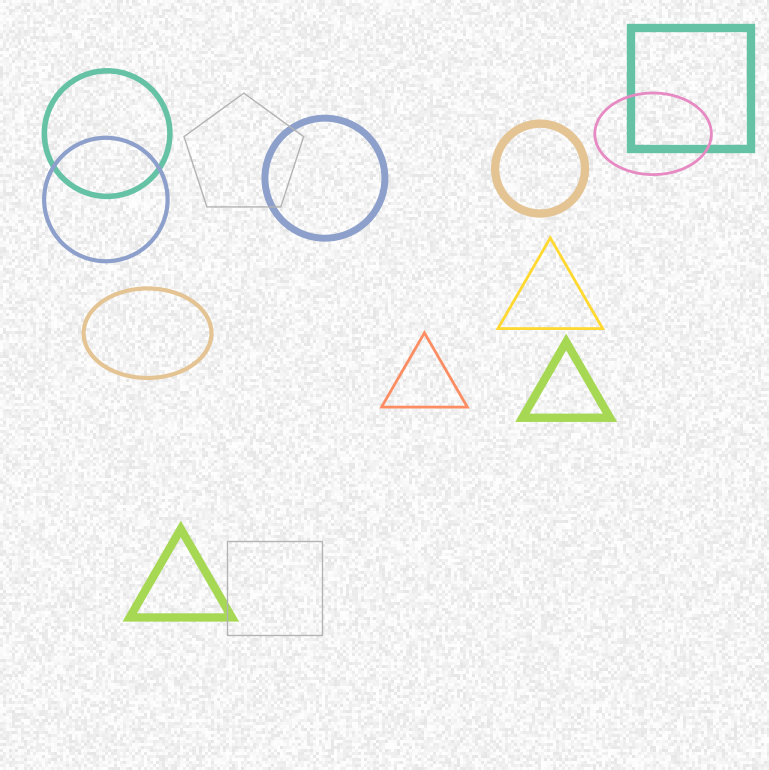[{"shape": "circle", "thickness": 2, "radius": 0.41, "center": [0.139, 0.826]}, {"shape": "square", "thickness": 3, "radius": 0.39, "center": [0.897, 0.885]}, {"shape": "triangle", "thickness": 1, "radius": 0.32, "center": [0.551, 0.503]}, {"shape": "circle", "thickness": 1.5, "radius": 0.4, "center": [0.137, 0.741]}, {"shape": "circle", "thickness": 2.5, "radius": 0.39, "center": [0.422, 0.769]}, {"shape": "oval", "thickness": 1, "radius": 0.38, "center": [0.848, 0.826]}, {"shape": "triangle", "thickness": 3, "radius": 0.33, "center": [0.735, 0.49]}, {"shape": "triangle", "thickness": 3, "radius": 0.38, "center": [0.235, 0.236]}, {"shape": "triangle", "thickness": 1, "radius": 0.39, "center": [0.715, 0.613]}, {"shape": "circle", "thickness": 3, "radius": 0.29, "center": [0.701, 0.781]}, {"shape": "oval", "thickness": 1.5, "radius": 0.42, "center": [0.192, 0.567]}, {"shape": "pentagon", "thickness": 0.5, "radius": 0.41, "center": [0.317, 0.797]}, {"shape": "square", "thickness": 0.5, "radius": 0.31, "center": [0.356, 0.237]}]